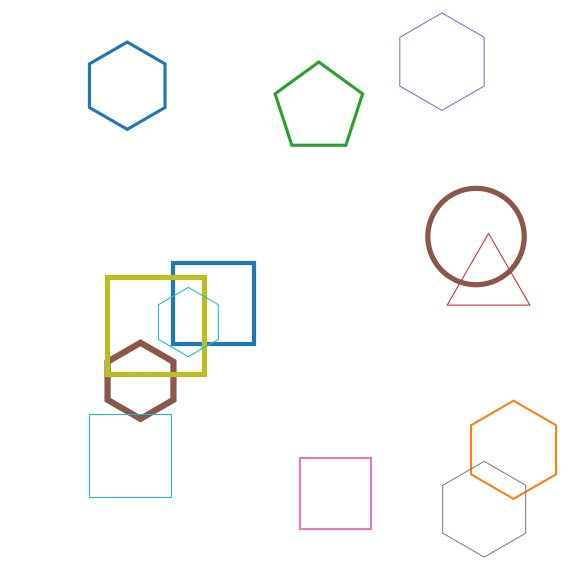[{"shape": "hexagon", "thickness": 1.5, "radius": 0.38, "center": [0.22, 0.851]}, {"shape": "square", "thickness": 2, "radius": 0.35, "center": [0.37, 0.474]}, {"shape": "hexagon", "thickness": 1, "radius": 0.43, "center": [0.889, 0.22]}, {"shape": "pentagon", "thickness": 1.5, "radius": 0.4, "center": [0.552, 0.812]}, {"shape": "triangle", "thickness": 0.5, "radius": 0.41, "center": [0.846, 0.512]}, {"shape": "hexagon", "thickness": 0.5, "radius": 0.42, "center": [0.765, 0.892]}, {"shape": "circle", "thickness": 2.5, "radius": 0.42, "center": [0.824, 0.59]}, {"shape": "hexagon", "thickness": 3, "radius": 0.33, "center": [0.243, 0.34]}, {"shape": "square", "thickness": 1, "radius": 0.31, "center": [0.581, 0.144]}, {"shape": "hexagon", "thickness": 0.5, "radius": 0.41, "center": [0.838, 0.117]}, {"shape": "square", "thickness": 2.5, "radius": 0.42, "center": [0.27, 0.435]}, {"shape": "square", "thickness": 0.5, "radius": 0.36, "center": [0.225, 0.21]}, {"shape": "hexagon", "thickness": 0.5, "radius": 0.3, "center": [0.326, 0.442]}]